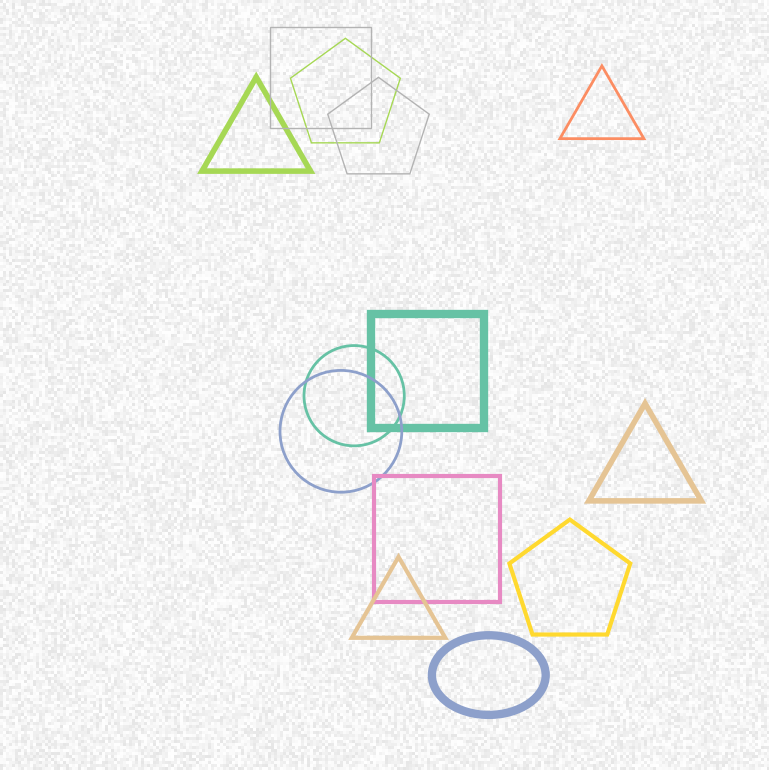[{"shape": "circle", "thickness": 1, "radius": 0.33, "center": [0.46, 0.486]}, {"shape": "square", "thickness": 3, "radius": 0.37, "center": [0.555, 0.518]}, {"shape": "triangle", "thickness": 1, "radius": 0.31, "center": [0.782, 0.851]}, {"shape": "circle", "thickness": 1, "radius": 0.4, "center": [0.443, 0.44]}, {"shape": "oval", "thickness": 3, "radius": 0.37, "center": [0.635, 0.123]}, {"shape": "square", "thickness": 1.5, "radius": 0.41, "center": [0.568, 0.3]}, {"shape": "pentagon", "thickness": 0.5, "radius": 0.38, "center": [0.449, 0.875]}, {"shape": "triangle", "thickness": 2, "radius": 0.41, "center": [0.333, 0.818]}, {"shape": "pentagon", "thickness": 1.5, "radius": 0.41, "center": [0.74, 0.243]}, {"shape": "triangle", "thickness": 1.5, "radius": 0.35, "center": [0.518, 0.207]}, {"shape": "triangle", "thickness": 2, "radius": 0.42, "center": [0.838, 0.392]}, {"shape": "square", "thickness": 0.5, "radius": 0.33, "center": [0.416, 0.899]}, {"shape": "pentagon", "thickness": 0.5, "radius": 0.35, "center": [0.492, 0.83]}]